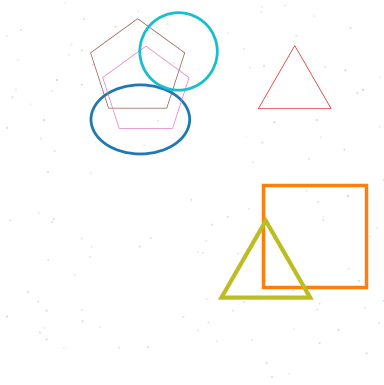[{"shape": "oval", "thickness": 2, "radius": 0.64, "center": [0.364, 0.69]}, {"shape": "square", "thickness": 2.5, "radius": 0.67, "center": [0.817, 0.387]}, {"shape": "triangle", "thickness": 0.5, "radius": 0.55, "center": [0.766, 0.772]}, {"shape": "pentagon", "thickness": 0.5, "radius": 0.64, "center": [0.358, 0.823]}, {"shape": "pentagon", "thickness": 0.5, "radius": 0.59, "center": [0.379, 0.762]}, {"shape": "triangle", "thickness": 3, "radius": 0.67, "center": [0.69, 0.294]}, {"shape": "circle", "thickness": 2, "radius": 0.5, "center": [0.464, 0.866]}]